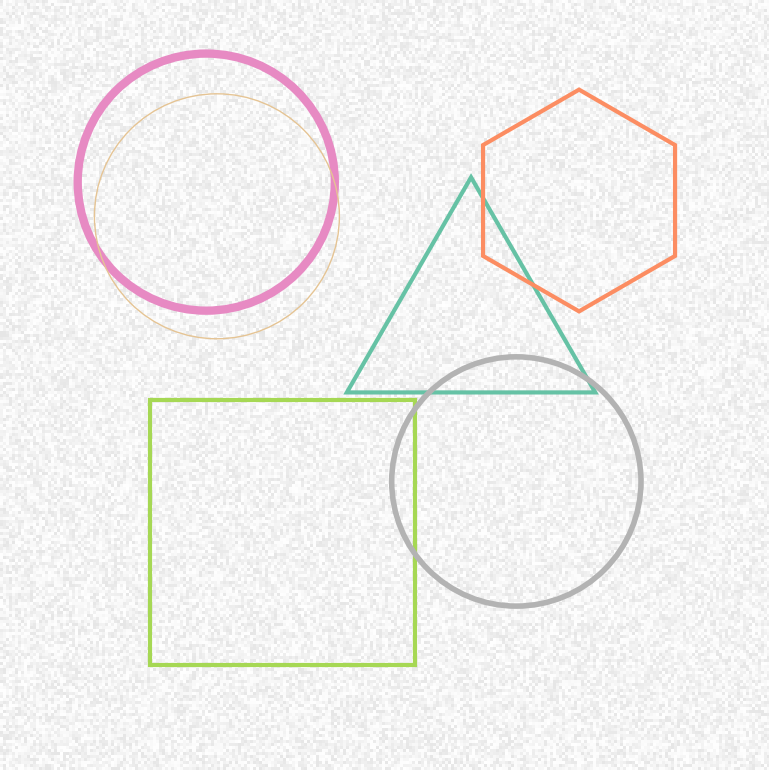[{"shape": "triangle", "thickness": 1.5, "radius": 0.93, "center": [0.612, 0.583]}, {"shape": "hexagon", "thickness": 1.5, "radius": 0.72, "center": [0.752, 0.74]}, {"shape": "circle", "thickness": 3, "radius": 0.83, "center": [0.268, 0.763]}, {"shape": "square", "thickness": 1.5, "radius": 0.86, "center": [0.367, 0.308]}, {"shape": "circle", "thickness": 0.5, "radius": 0.8, "center": [0.282, 0.719]}, {"shape": "circle", "thickness": 2, "radius": 0.81, "center": [0.671, 0.375]}]